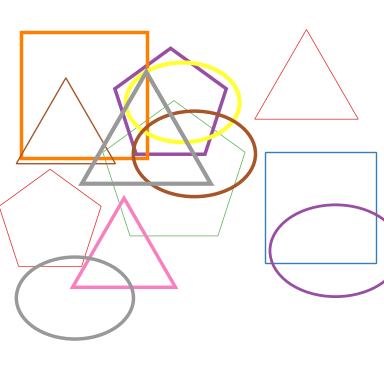[{"shape": "triangle", "thickness": 0.5, "radius": 0.78, "center": [0.796, 0.768]}, {"shape": "pentagon", "thickness": 0.5, "radius": 0.7, "center": [0.13, 0.421]}, {"shape": "square", "thickness": 1, "radius": 0.72, "center": [0.833, 0.461]}, {"shape": "pentagon", "thickness": 0.5, "radius": 0.97, "center": [0.452, 0.544]}, {"shape": "oval", "thickness": 2, "radius": 0.85, "center": [0.871, 0.349]}, {"shape": "pentagon", "thickness": 2.5, "radius": 0.76, "center": [0.443, 0.722]}, {"shape": "square", "thickness": 2.5, "radius": 0.82, "center": [0.217, 0.754]}, {"shape": "oval", "thickness": 3, "radius": 0.74, "center": [0.475, 0.734]}, {"shape": "oval", "thickness": 2.5, "radius": 0.79, "center": [0.505, 0.6]}, {"shape": "triangle", "thickness": 1, "radius": 0.74, "center": [0.171, 0.649]}, {"shape": "triangle", "thickness": 2.5, "radius": 0.77, "center": [0.322, 0.331]}, {"shape": "oval", "thickness": 2.5, "radius": 0.76, "center": [0.195, 0.226]}, {"shape": "triangle", "thickness": 3, "radius": 0.97, "center": [0.38, 0.62]}]